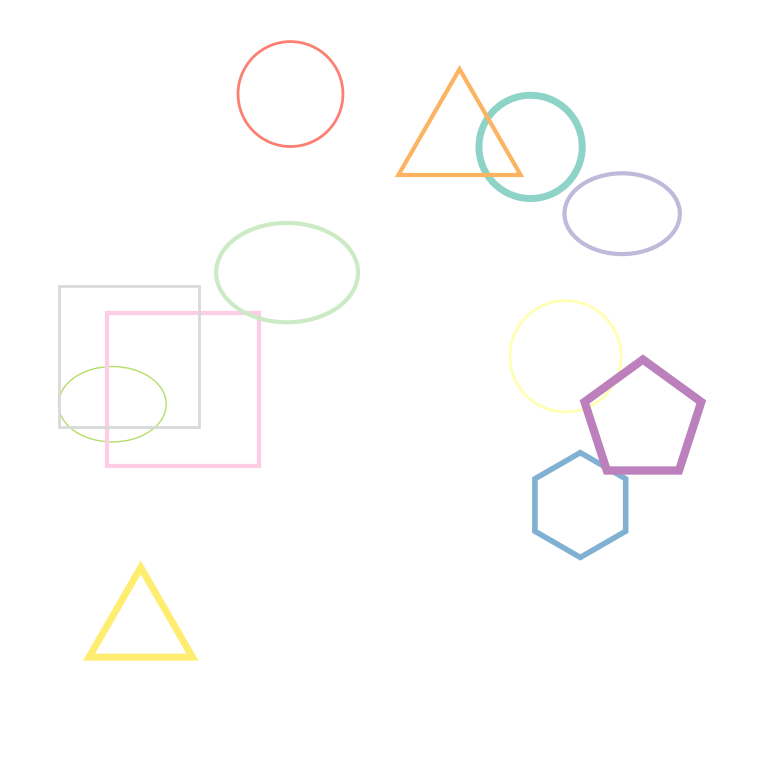[{"shape": "circle", "thickness": 2.5, "radius": 0.34, "center": [0.689, 0.809]}, {"shape": "circle", "thickness": 1, "radius": 0.36, "center": [0.734, 0.537]}, {"shape": "oval", "thickness": 1.5, "radius": 0.37, "center": [0.808, 0.722]}, {"shape": "circle", "thickness": 1, "radius": 0.34, "center": [0.377, 0.878]}, {"shape": "hexagon", "thickness": 2, "radius": 0.34, "center": [0.754, 0.344]}, {"shape": "triangle", "thickness": 1.5, "radius": 0.46, "center": [0.597, 0.819]}, {"shape": "oval", "thickness": 0.5, "radius": 0.35, "center": [0.146, 0.475]}, {"shape": "square", "thickness": 1.5, "radius": 0.49, "center": [0.238, 0.494]}, {"shape": "square", "thickness": 1, "radius": 0.46, "center": [0.168, 0.537]}, {"shape": "pentagon", "thickness": 3, "radius": 0.4, "center": [0.835, 0.453]}, {"shape": "oval", "thickness": 1.5, "radius": 0.46, "center": [0.373, 0.646]}, {"shape": "triangle", "thickness": 2.5, "radius": 0.39, "center": [0.183, 0.185]}]